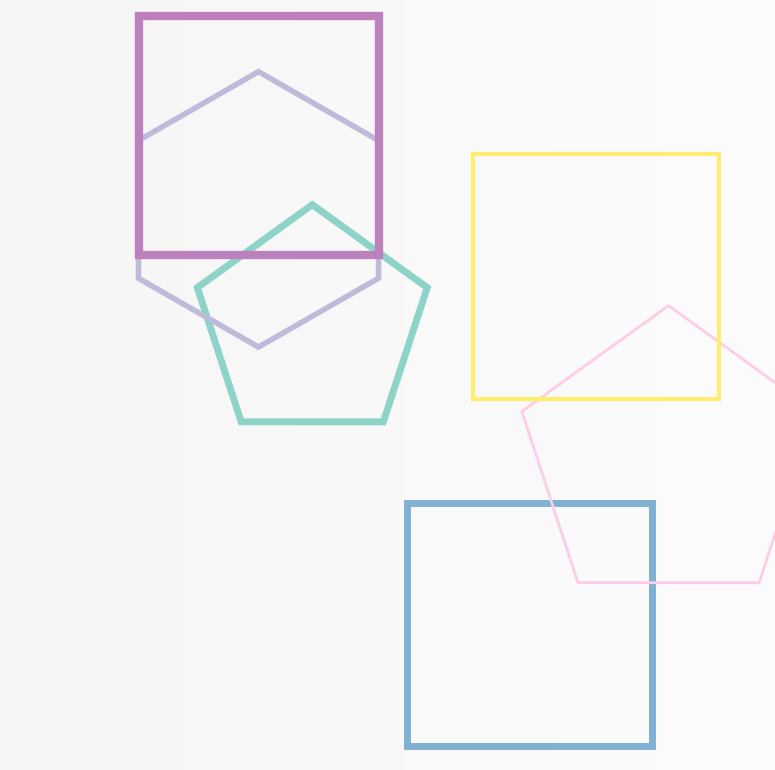[{"shape": "pentagon", "thickness": 2.5, "radius": 0.78, "center": [0.403, 0.578]}, {"shape": "hexagon", "thickness": 2, "radius": 0.89, "center": [0.334, 0.728]}, {"shape": "square", "thickness": 2.5, "radius": 0.79, "center": [0.684, 0.189]}, {"shape": "pentagon", "thickness": 1, "radius": 0.99, "center": [0.863, 0.404]}, {"shape": "square", "thickness": 3, "radius": 0.77, "center": [0.334, 0.824]}, {"shape": "square", "thickness": 1.5, "radius": 0.79, "center": [0.769, 0.641]}]